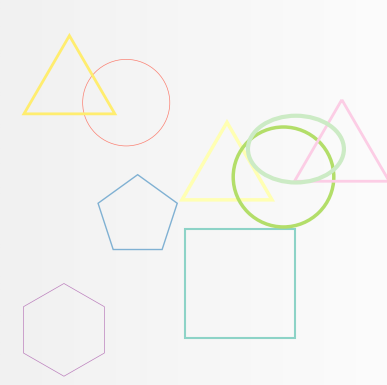[{"shape": "square", "thickness": 1.5, "radius": 0.71, "center": [0.619, 0.264]}, {"shape": "triangle", "thickness": 2.5, "radius": 0.67, "center": [0.586, 0.548]}, {"shape": "circle", "thickness": 0.5, "radius": 0.56, "center": [0.326, 0.733]}, {"shape": "pentagon", "thickness": 1, "radius": 0.54, "center": [0.355, 0.439]}, {"shape": "circle", "thickness": 2.5, "radius": 0.65, "center": [0.732, 0.54]}, {"shape": "triangle", "thickness": 2, "radius": 0.71, "center": [0.882, 0.6]}, {"shape": "hexagon", "thickness": 0.5, "radius": 0.6, "center": [0.165, 0.143]}, {"shape": "oval", "thickness": 3, "radius": 0.62, "center": [0.764, 0.613]}, {"shape": "triangle", "thickness": 2, "radius": 0.68, "center": [0.179, 0.772]}]